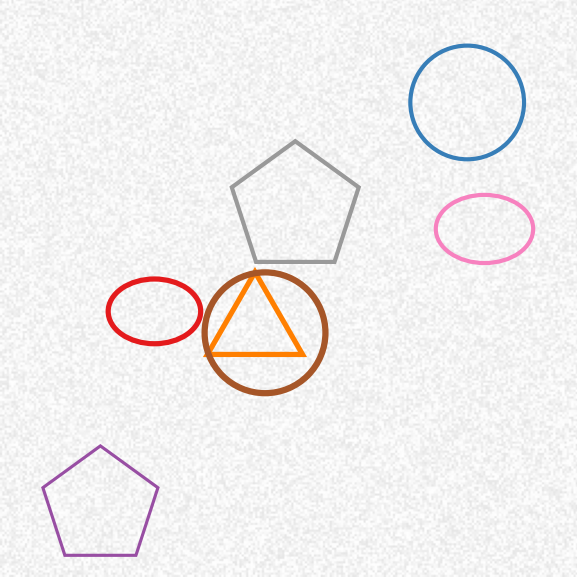[{"shape": "oval", "thickness": 2.5, "radius": 0.4, "center": [0.267, 0.46]}, {"shape": "circle", "thickness": 2, "radius": 0.49, "center": [0.809, 0.822]}, {"shape": "pentagon", "thickness": 1.5, "radius": 0.52, "center": [0.174, 0.122]}, {"shape": "triangle", "thickness": 2.5, "radius": 0.48, "center": [0.442, 0.433]}, {"shape": "circle", "thickness": 3, "radius": 0.52, "center": [0.459, 0.423]}, {"shape": "oval", "thickness": 2, "radius": 0.42, "center": [0.839, 0.603]}, {"shape": "pentagon", "thickness": 2, "radius": 0.58, "center": [0.511, 0.639]}]